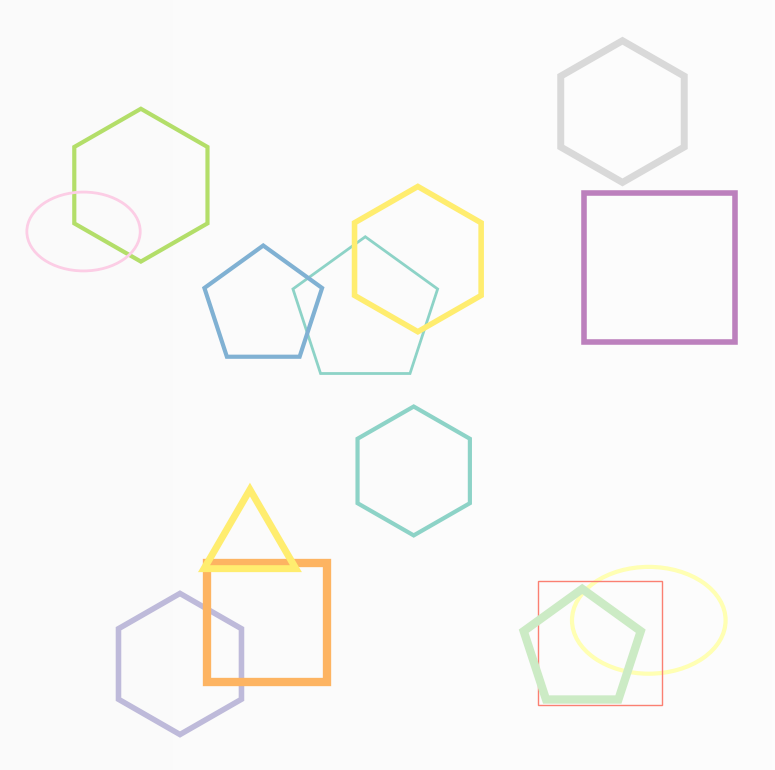[{"shape": "hexagon", "thickness": 1.5, "radius": 0.42, "center": [0.534, 0.388]}, {"shape": "pentagon", "thickness": 1, "radius": 0.49, "center": [0.471, 0.594]}, {"shape": "oval", "thickness": 1.5, "radius": 0.5, "center": [0.837, 0.194]}, {"shape": "hexagon", "thickness": 2, "radius": 0.46, "center": [0.232, 0.138]}, {"shape": "square", "thickness": 0.5, "radius": 0.4, "center": [0.774, 0.165]}, {"shape": "pentagon", "thickness": 1.5, "radius": 0.4, "center": [0.34, 0.601]}, {"shape": "square", "thickness": 3, "radius": 0.39, "center": [0.345, 0.192]}, {"shape": "hexagon", "thickness": 1.5, "radius": 0.5, "center": [0.182, 0.76]}, {"shape": "oval", "thickness": 1, "radius": 0.37, "center": [0.108, 0.699]}, {"shape": "hexagon", "thickness": 2.5, "radius": 0.46, "center": [0.803, 0.855]}, {"shape": "square", "thickness": 2, "radius": 0.49, "center": [0.851, 0.653]}, {"shape": "pentagon", "thickness": 3, "radius": 0.4, "center": [0.751, 0.156]}, {"shape": "triangle", "thickness": 2.5, "radius": 0.34, "center": [0.323, 0.296]}, {"shape": "hexagon", "thickness": 2, "radius": 0.47, "center": [0.539, 0.663]}]